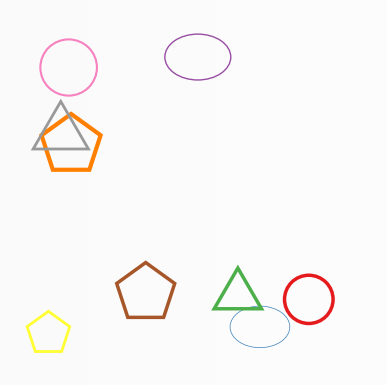[{"shape": "circle", "thickness": 2.5, "radius": 0.31, "center": [0.797, 0.222]}, {"shape": "oval", "thickness": 0.5, "radius": 0.39, "center": [0.671, 0.151]}, {"shape": "triangle", "thickness": 2.5, "radius": 0.35, "center": [0.614, 0.233]}, {"shape": "oval", "thickness": 1, "radius": 0.43, "center": [0.51, 0.852]}, {"shape": "pentagon", "thickness": 3, "radius": 0.4, "center": [0.183, 0.624]}, {"shape": "pentagon", "thickness": 2, "radius": 0.29, "center": [0.125, 0.134]}, {"shape": "pentagon", "thickness": 2.5, "radius": 0.39, "center": [0.376, 0.239]}, {"shape": "circle", "thickness": 1.5, "radius": 0.37, "center": [0.177, 0.825]}, {"shape": "triangle", "thickness": 2, "radius": 0.41, "center": [0.157, 0.654]}]